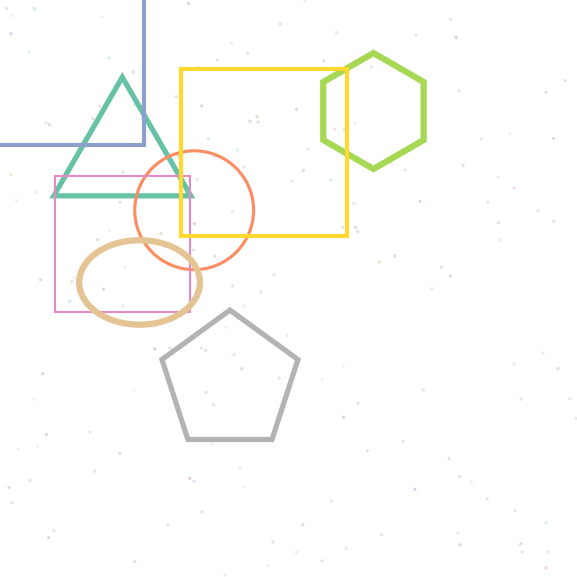[{"shape": "triangle", "thickness": 2.5, "radius": 0.69, "center": [0.212, 0.728]}, {"shape": "circle", "thickness": 1.5, "radius": 0.51, "center": [0.336, 0.635]}, {"shape": "square", "thickness": 2, "radius": 0.73, "center": [0.104, 0.894]}, {"shape": "square", "thickness": 1, "radius": 0.59, "center": [0.212, 0.576]}, {"shape": "hexagon", "thickness": 3, "radius": 0.5, "center": [0.647, 0.807]}, {"shape": "square", "thickness": 2, "radius": 0.72, "center": [0.457, 0.735]}, {"shape": "oval", "thickness": 3, "radius": 0.52, "center": [0.242, 0.51]}, {"shape": "pentagon", "thickness": 2.5, "radius": 0.62, "center": [0.398, 0.338]}]